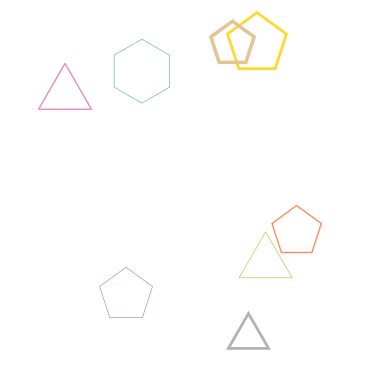[{"shape": "hexagon", "thickness": 0.5, "radius": 0.42, "center": [0.368, 0.815]}, {"shape": "pentagon", "thickness": 1, "radius": 0.34, "center": [0.771, 0.399]}, {"shape": "pentagon", "thickness": 0.5, "radius": 0.36, "center": [0.327, 0.234]}, {"shape": "triangle", "thickness": 1, "radius": 0.4, "center": [0.169, 0.756]}, {"shape": "triangle", "thickness": 0.5, "radius": 0.4, "center": [0.69, 0.318]}, {"shape": "pentagon", "thickness": 2, "radius": 0.4, "center": [0.667, 0.887]}, {"shape": "pentagon", "thickness": 2.5, "radius": 0.3, "center": [0.604, 0.886]}, {"shape": "triangle", "thickness": 2, "radius": 0.3, "center": [0.645, 0.125]}]